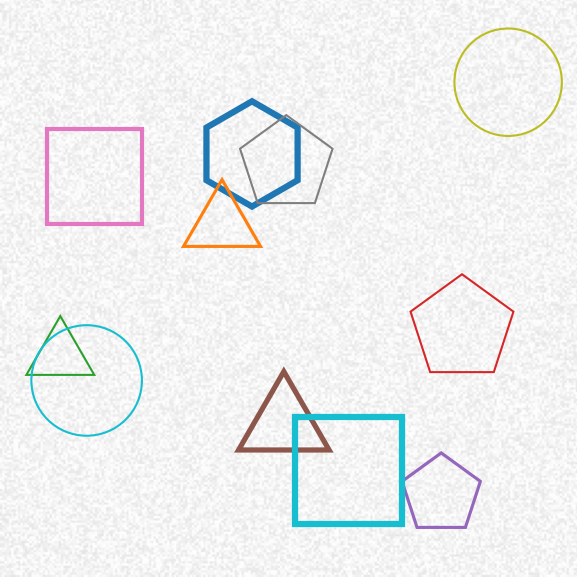[{"shape": "hexagon", "thickness": 3, "radius": 0.46, "center": [0.436, 0.733]}, {"shape": "triangle", "thickness": 1.5, "radius": 0.39, "center": [0.384, 0.611]}, {"shape": "triangle", "thickness": 1, "radius": 0.34, "center": [0.104, 0.384]}, {"shape": "pentagon", "thickness": 1, "radius": 0.47, "center": [0.8, 0.431]}, {"shape": "pentagon", "thickness": 1.5, "radius": 0.36, "center": [0.764, 0.144]}, {"shape": "triangle", "thickness": 2.5, "radius": 0.45, "center": [0.492, 0.265]}, {"shape": "square", "thickness": 2, "radius": 0.41, "center": [0.164, 0.693]}, {"shape": "pentagon", "thickness": 1, "radius": 0.42, "center": [0.496, 0.716]}, {"shape": "circle", "thickness": 1, "radius": 0.47, "center": [0.88, 0.857]}, {"shape": "circle", "thickness": 1, "radius": 0.48, "center": [0.15, 0.34]}, {"shape": "square", "thickness": 3, "radius": 0.46, "center": [0.603, 0.184]}]